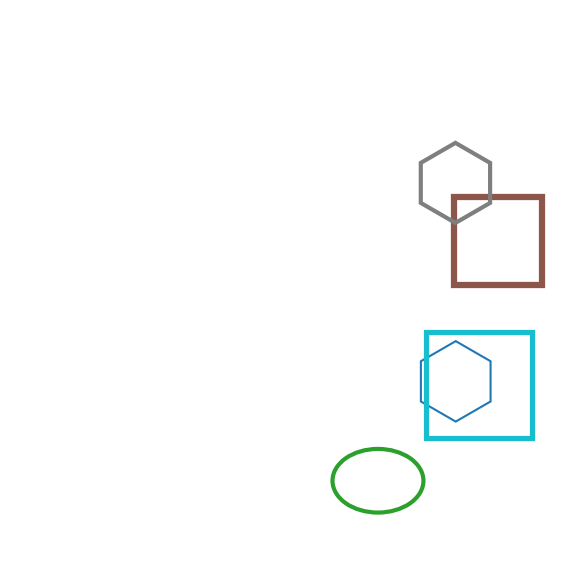[{"shape": "hexagon", "thickness": 1, "radius": 0.35, "center": [0.789, 0.339]}, {"shape": "oval", "thickness": 2, "radius": 0.39, "center": [0.654, 0.167]}, {"shape": "square", "thickness": 3, "radius": 0.38, "center": [0.862, 0.582]}, {"shape": "hexagon", "thickness": 2, "radius": 0.35, "center": [0.789, 0.682]}, {"shape": "square", "thickness": 2.5, "radius": 0.46, "center": [0.83, 0.333]}]